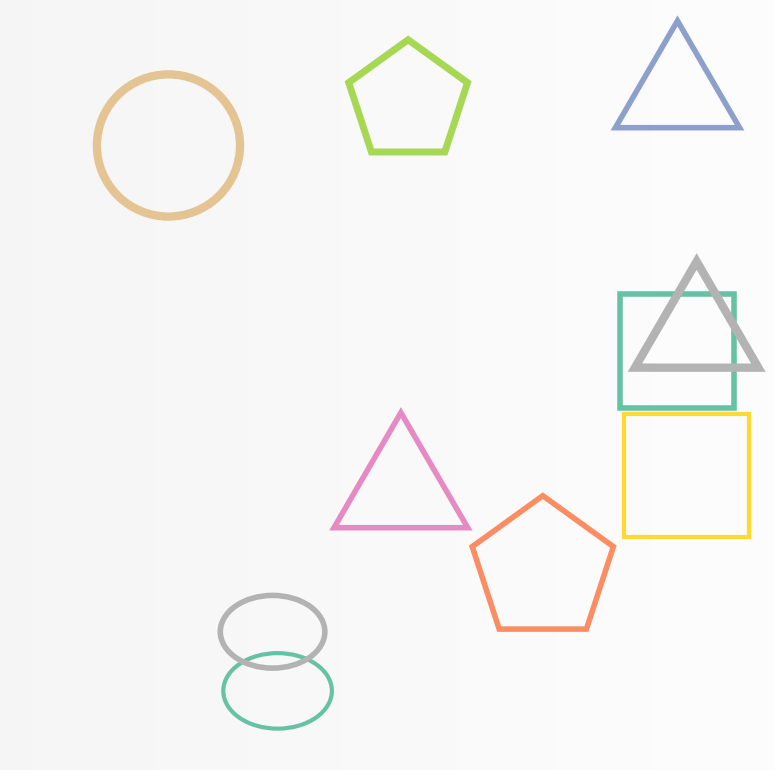[{"shape": "square", "thickness": 2, "radius": 0.37, "center": [0.874, 0.544]}, {"shape": "oval", "thickness": 1.5, "radius": 0.35, "center": [0.358, 0.103]}, {"shape": "pentagon", "thickness": 2, "radius": 0.48, "center": [0.7, 0.26]}, {"shape": "triangle", "thickness": 2, "radius": 0.46, "center": [0.874, 0.88]}, {"shape": "triangle", "thickness": 2, "radius": 0.5, "center": [0.517, 0.364]}, {"shape": "pentagon", "thickness": 2.5, "radius": 0.4, "center": [0.527, 0.868]}, {"shape": "square", "thickness": 1.5, "radius": 0.4, "center": [0.886, 0.383]}, {"shape": "circle", "thickness": 3, "radius": 0.46, "center": [0.217, 0.811]}, {"shape": "triangle", "thickness": 3, "radius": 0.46, "center": [0.899, 0.568]}, {"shape": "oval", "thickness": 2, "radius": 0.34, "center": [0.352, 0.18]}]